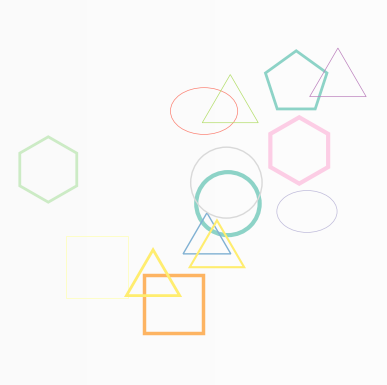[{"shape": "circle", "thickness": 3, "radius": 0.41, "center": [0.588, 0.471]}, {"shape": "pentagon", "thickness": 2, "radius": 0.42, "center": [0.764, 0.785]}, {"shape": "square", "thickness": 0.5, "radius": 0.4, "center": [0.25, 0.307]}, {"shape": "oval", "thickness": 0.5, "radius": 0.39, "center": [0.792, 0.451]}, {"shape": "oval", "thickness": 0.5, "radius": 0.43, "center": [0.527, 0.712]}, {"shape": "triangle", "thickness": 1, "radius": 0.36, "center": [0.534, 0.376]}, {"shape": "square", "thickness": 2.5, "radius": 0.38, "center": [0.447, 0.21]}, {"shape": "triangle", "thickness": 0.5, "radius": 0.42, "center": [0.594, 0.723]}, {"shape": "hexagon", "thickness": 3, "radius": 0.43, "center": [0.772, 0.609]}, {"shape": "circle", "thickness": 1, "radius": 0.46, "center": [0.584, 0.526]}, {"shape": "triangle", "thickness": 0.5, "radius": 0.42, "center": [0.872, 0.791]}, {"shape": "hexagon", "thickness": 2, "radius": 0.42, "center": [0.125, 0.56]}, {"shape": "triangle", "thickness": 1.5, "radius": 0.41, "center": [0.56, 0.347]}, {"shape": "triangle", "thickness": 2, "radius": 0.4, "center": [0.395, 0.272]}]